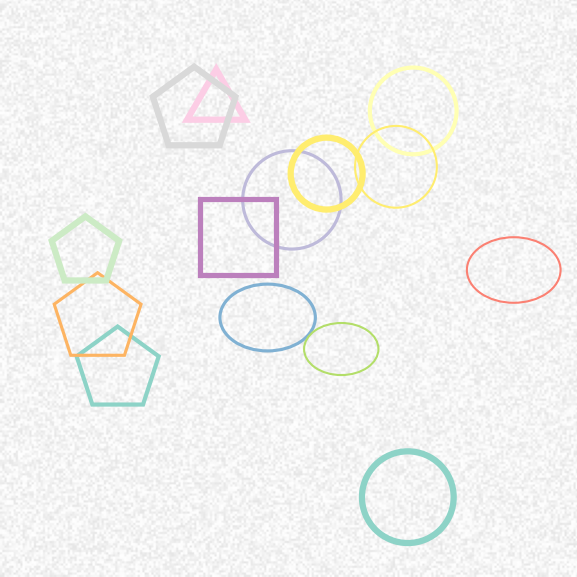[{"shape": "pentagon", "thickness": 2, "radius": 0.37, "center": [0.204, 0.359]}, {"shape": "circle", "thickness": 3, "radius": 0.4, "center": [0.706, 0.138]}, {"shape": "circle", "thickness": 2, "radius": 0.38, "center": [0.715, 0.807]}, {"shape": "circle", "thickness": 1.5, "radius": 0.43, "center": [0.505, 0.653]}, {"shape": "oval", "thickness": 1, "radius": 0.41, "center": [0.89, 0.532]}, {"shape": "oval", "thickness": 1.5, "radius": 0.41, "center": [0.463, 0.449]}, {"shape": "pentagon", "thickness": 1.5, "radius": 0.4, "center": [0.169, 0.448]}, {"shape": "oval", "thickness": 1, "radius": 0.32, "center": [0.591, 0.395]}, {"shape": "triangle", "thickness": 3, "radius": 0.29, "center": [0.374, 0.821]}, {"shape": "pentagon", "thickness": 3, "radius": 0.38, "center": [0.336, 0.808]}, {"shape": "square", "thickness": 2.5, "radius": 0.33, "center": [0.412, 0.589]}, {"shape": "pentagon", "thickness": 3, "radius": 0.31, "center": [0.148, 0.563]}, {"shape": "circle", "thickness": 1, "radius": 0.35, "center": [0.686, 0.71]}, {"shape": "circle", "thickness": 3, "radius": 0.31, "center": [0.566, 0.699]}]